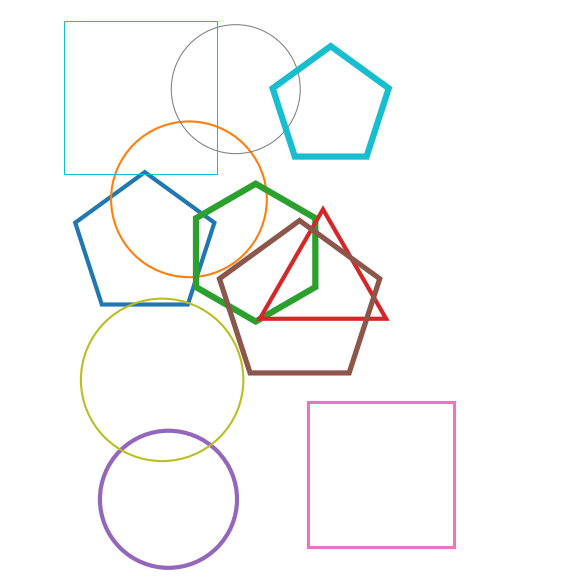[{"shape": "pentagon", "thickness": 2, "radius": 0.63, "center": [0.251, 0.574]}, {"shape": "circle", "thickness": 1, "radius": 0.67, "center": [0.327, 0.654]}, {"shape": "hexagon", "thickness": 3, "radius": 0.6, "center": [0.443, 0.562]}, {"shape": "triangle", "thickness": 2, "radius": 0.63, "center": [0.559, 0.51]}, {"shape": "circle", "thickness": 2, "radius": 0.59, "center": [0.292, 0.135]}, {"shape": "pentagon", "thickness": 2.5, "radius": 0.73, "center": [0.519, 0.471]}, {"shape": "square", "thickness": 1.5, "radius": 0.63, "center": [0.66, 0.177]}, {"shape": "circle", "thickness": 0.5, "radius": 0.56, "center": [0.408, 0.845]}, {"shape": "circle", "thickness": 1, "radius": 0.7, "center": [0.281, 0.341]}, {"shape": "pentagon", "thickness": 3, "radius": 0.53, "center": [0.573, 0.814]}, {"shape": "square", "thickness": 0.5, "radius": 0.66, "center": [0.243, 0.831]}]